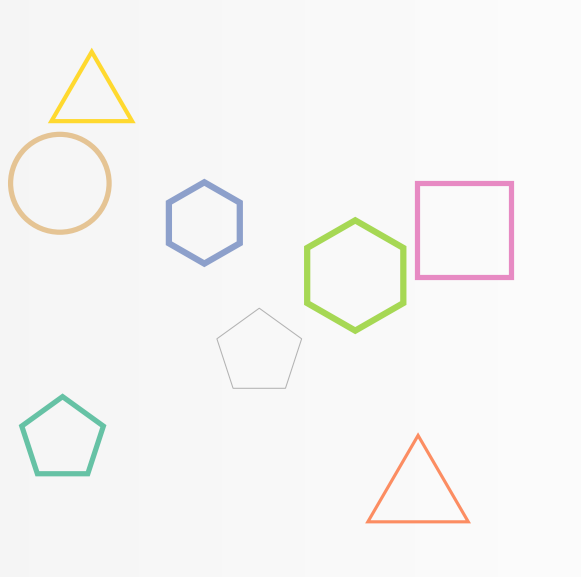[{"shape": "pentagon", "thickness": 2.5, "radius": 0.37, "center": [0.108, 0.239]}, {"shape": "triangle", "thickness": 1.5, "radius": 0.5, "center": [0.719, 0.145]}, {"shape": "hexagon", "thickness": 3, "radius": 0.35, "center": [0.352, 0.613]}, {"shape": "square", "thickness": 2.5, "radius": 0.41, "center": [0.799, 0.6]}, {"shape": "hexagon", "thickness": 3, "radius": 0.48, "center": [0.611, 0.522]}, {"shape": "triangle", "thickness": 2, "radius": 0.4, "center": [0.158, 0.829]}, {"shape": "circle", "thickness": 2.5, "radius": 0.42, "center": [0.103, 0.682]}, {"shape": "pentagon", "thickness": 0.5, "radius": 0.38, "center": [0.446, 0.389]}]